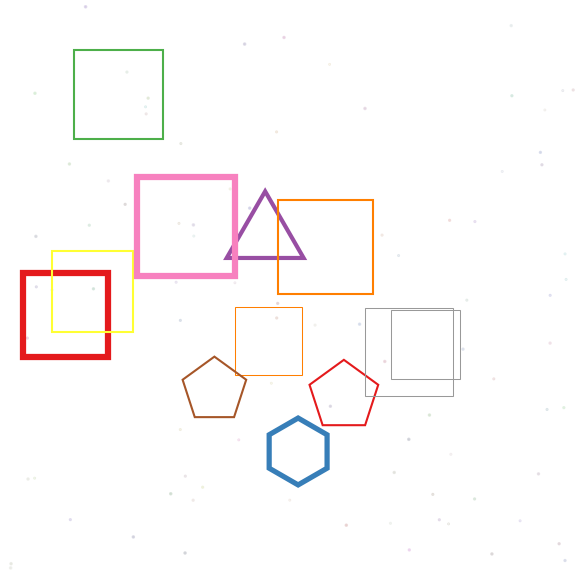[{"shape": "square", "thickness": 3, "radius": 0.37, "center": [0.113, 0.454]}, {"shape": "pentagon", "thickness": 1, "radius": 0.31, "center": [0.595, 0.313]}, {"shape": "hexagon", "thickness": 2.5, "radius": 0.29, "center": [0.516, 0.217]}, {"shape": "square", "thickness": 1, "radius": 0.39, "center": [0.205, 0.835]}, {"shape": "triangle", "thickness": 2, "radius": 0.38, "center": [0.459, 0.591]}, {"shape": "square", "thickness": 0.5, "radius": 0.29, "center": [0.465, 0.409]}, {"shape": "square", "thickness": 1, "radius": 0.41, "center": [0.564, 0.572]}, {"shape": "square", "thickness": 1, "radius": 0.35, "center": [0.161, 0.495]}, {"shape": "pentagon", "thickness": 1, "radius": 0.29, "center": [0.371, 0.324]}, {"shape": "square", "thickness": 3, "radius": 0.42, "center": [0.322, 0.607]}, {"shape": "square", "thickness": 0.5, "radius": 0.3, "center": [0.737, 0.403]}, {"shape": "square", "thickness": 0.5, "radius": 0.38, "center": [0.708, 0.39]}]